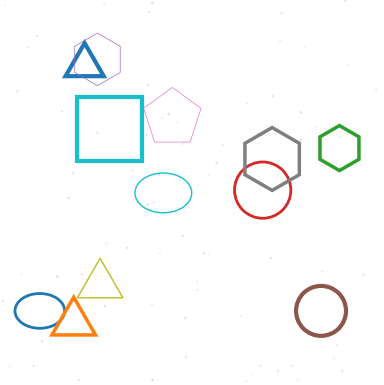[{"shape": "oval", "thickness": 2, "radius": 0.32, "center": [0.103, 0.192]}, {"shape": "triangle", "thickness": 3, "radius": 0.29, "center": [0.22, 0.831]}, {"shape": "triangle", "thickness": 2.5, "radius": 0.33, "center": [0.191, 0.163]}, {"shape": "hexagon", "thickness": 2.5, "radius": 0.29, "center": [0.882, 0.615]}, {"shape": "circle", "thickness": 2, "radius": 0.37, "center": [0.682, 0.506]}, {"shape": "hexagon", "thickness": 0.5, "radius": 0.34, "center": [0.253, 0.846]}, {"shape": "circle", "thickness": 3, "radius": 0.32, "center": [0.834, 0.193]}, {"shape": "pentagon", "thickness": 0.5, "radius": 0.39, "center": [0.448, 0.694]}, {"shape": "hexagon", "thickness": 2.5, "radius": 0.41, "center": [0.707, 0.587]}, {"shape": "triangle", "thickness": 1, "radius": 0.34, "center": [0.26, 0.261]}, {"shape": "oval", "thickness": 1, "radius": 0.37, "center": [0.424, 0.499]}, {"shape": "square", "thickness": 3, "radius": 0.42, "center": [0.284, 0.664]}]